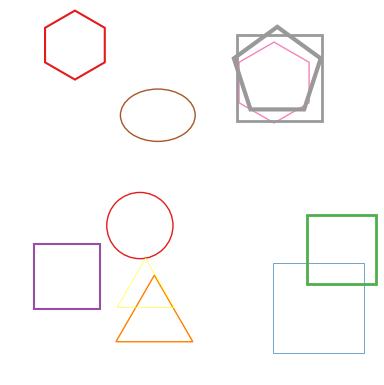[{"shape": "hexagon", "thickness": 1.5, "radius": 0.45, "center": [0.195, 0.883]}, {"shape": "circle", "thickness": 1, "radius": 0.43, "center": [0.363, 0.414]}, {"shape": "square", "thickness": 0.5, "radius": 0.59, "center": [0.827, 0.201]}, {"shape": "square", "thickness": 2, "radius": 0.45, "center": [0.886, 0.351]}, {"shape": "square", "thickness": 1.5, "radius": 0.42, "center": [0.174, 0.283]}, {"shape": "triangle", "thickness": 1, "radius": 0.58, "center": [0.401, 0.17]}, {"shape": "triangle", "thickness": 0.5, "radius": 0.43, "center": [0.378, 0.244]}, {"shape": "oval", "thickness": 1, "radius": 0.49, "center": [0.41, 0.701]}, {"shape": "hexagon", "thickness": 1, "radius": 0.53, "center": [0.712, 0.786]}, {"shape": "pentagon", "thickness": 3, "radius": 0.59, "center": [0.72, 0.812]}, {"shape": "square", "thickness": 2, "radius": 0.55, "center": [0.727, 0.797]}]